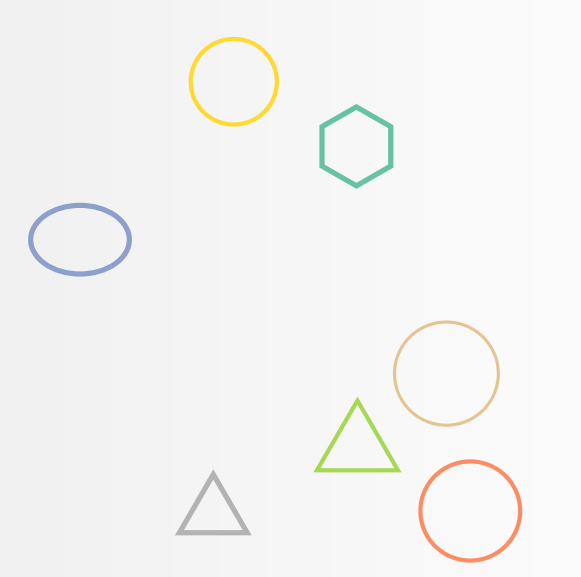[{"shape": "hexagon", "thickness": 2.5, "radius": 0.34, "center": [0.613, 0.746]}, {"shape": "circle", "thickness": 2, "radius": 0.43, "center": [0.809, 0.114]}, {"shape": "oval", "thickness": 2.5, "radius": 0.42, "center": [0.138, 0.584]}, {"shape": "triangle", "thickness": 2, "radius": 0.4, "center": [0.615, 0.225]}, {"shape": "circle", "thickness": 2, "radius": 0.37, "center": [0.402, 0.858]}, {"shape": "circle", "thickness": 1.5, "radius": 0.45, "center": [0.768, 0.352]}, {"shape": "triangle", "thickness": 2.5, "radius": 0.34, "center": [0.367, 0.11]}]